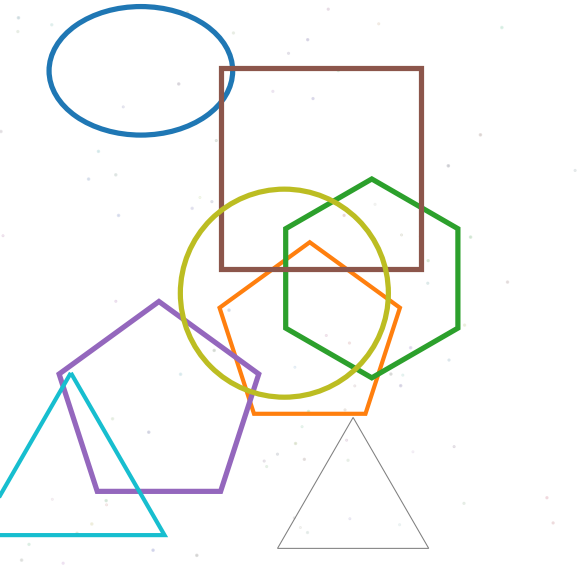[{"shape": "oval", "thickness": 2.5, "radius": 0.79, "center": [0.244, 0.876]}, {"shape": "pentagon", "thickness": 2, "radius": 0.82, "center": [0.536, 0.415]}, {"shape": "hexagon", "thickness": 2.5, "radius": 0.86, "center": [0.644, 0.517]}, {"shape": "pentagon", "thickness": 2.5, "radius": 0.91, "center": [0.275, 0.295]}, {"shape": "square", "thickness": 2.5, "radius": 0.87, "center": [0.556, 0.707]}, {"shape": "triangle", "thickness": 0.5, "radius": 0.76, "center": [0.611, 0.125]}, {"shape": "circle", "thickness": 2.5, "radius": 0.9, "center": [0.492, 0.491]}, {"shape": "triangle", "thickness": 2, "radius": 0.94, "center": [0.123, 0.166]}]